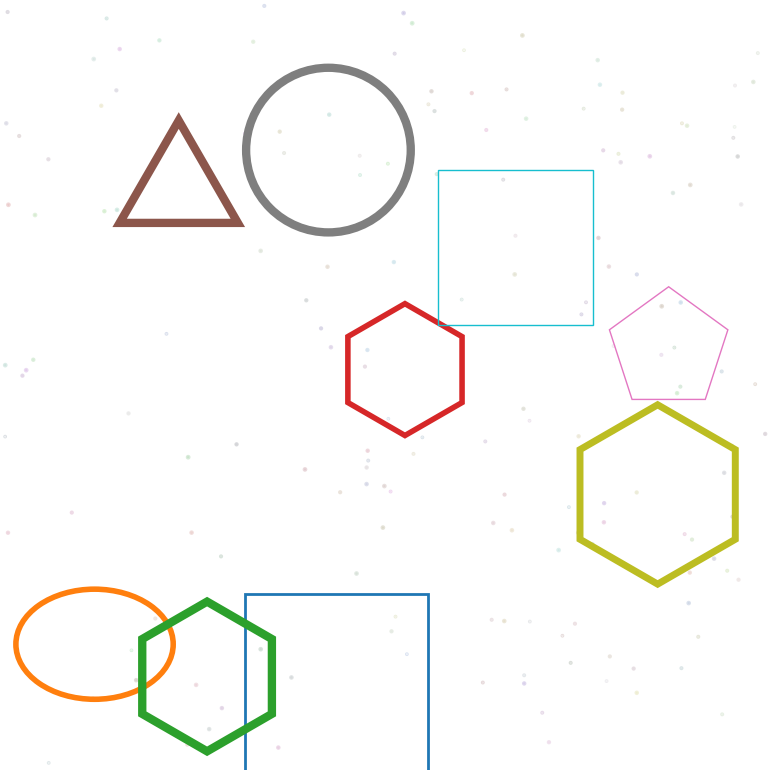[{"shape": "square", "thickness": 1, "radius": 0.59, "center": [0.437, 0.11]}, {"shape": "oval", "thickness": 2, "radius": 0.51, "center": [0.123, 0.163]}, {"shape": "hexagon", "thickness": 3, "radius": 0.49, "center": [0.269, 0.121]}, {"shape": "hexagon", "thickness": 2, "radius": 0.43, "center": [0.526, 0.52]}, {"shape": "triangle", "thickness": 3, "radius": 0.44, "center": [0.232, 0.755]}, {"shape": "pentagon", "thickness": 0.5, "radius": 0.4, "center": [0.868, 0.547]}, {"shape": "circle", "thickness": 3, "radius": 0.53, "center": [0.427, 0.805]}, {"shape": "hexagon", "thickness": 2.5, "radius": 0.58, "center": [0.854, 0.358]}, {"shape": "square", "thickness": 0.5, "radius": 0.5, "center": [0.669, 0.679]}]